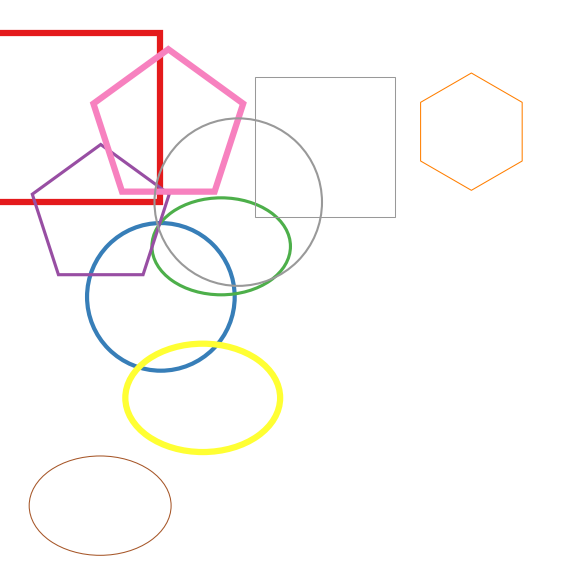[{"shape": "square", "thickness": 3, "radius": 0.73, "center": [0.13, 0.796]}, {"shape": "circle", "thickness": 2, "radius": 0.64, "center": [0.279, 0.485]}, {"shape": "oval", "thickness": 1.5, "radius": 0.6, "center": [0.383, 0.573]}, {"shape": "pentagon", "thickness": 1.5, "radius": 0.62, "center": [0.174, 0.624]}, {"shape": "hexagon", "thickness": 0.5, "radius": 0.51, "center": [0.816, 0.771]}, {"shape": "oval", "thickness": 3, "radius": 0.67, "center": [0.351, 0.31]}, {"shape": "oval", "thickness": 0.5, "radius": 0.61, "center": [0.173, 0.124]}, {"shape": "pentagon", "thickness": 3, "radius": 0.68, "center": [0.291, 0.778]}, {"shape": "circle", "thickness": 1, "radius": 0.73, "center": [0.413, 0.649]}, {"shape": "square", "thickness": 0.5, "radius": 0.61, "center": [0.563, 0.745]}]